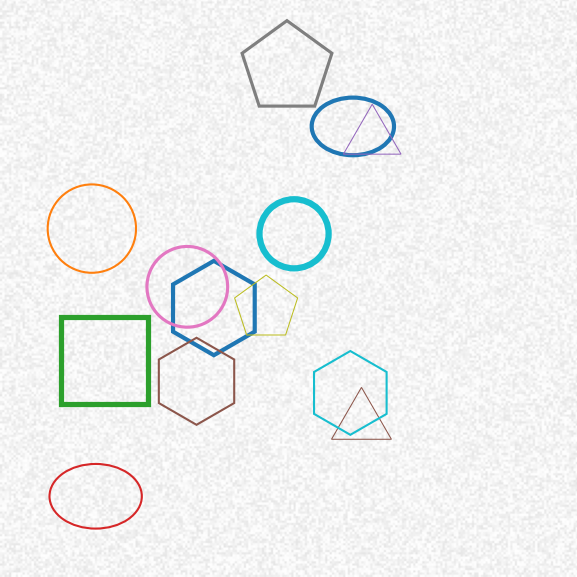[{"shape": "hexagon", "thickness": 2, "radius": 0.41, "center": [0.37, 0.466]}, {"shape": "oval", "thickness": 2, "radius": 0.36, "center": [0.611, 0.78]}, {"shape": "circle", "thickness": 1, "radius": 0.38, "center": [0.159, 0.603]}, {"shape": "square", "thickness": 2.5, "radius": 0.38, "center": [0.18, 0.375]}, {"shape": "oval", "thickness": 1, "radius": 0.4, "center": [0.166, 0.14]}, {"shape": "triangle", "thickness": 0.5, "radius": 0.29, "center": [0.645, 0.761]}, {"shape": "hexagon", "thickness": 1, "radius": 0.38, "center": [0.34, 0.339]}, {"shape": "triangle", "thickness": 0.5, "radius": 0.3, "center": [0.626, 0.268]}, {"shape": "circle", "thickness": 1.5, "radius": 0.35, "center": [0.324, 0.502]}, {"shape": "pentagon", "thickness": 1.5, "radius": 0.41, "center": [0.497, 0.882]}, {"shape": "pentagon", "thickness": 0.5, "radius": 0.29, "center": [0.461, 0.465]}, {"shape": "hexagon", "thickness": 1, "radius": 0.36, "center": [0.607, 0.319]}, {"shape": "circle", "thickness": 3, "radius": 0.3, "center": [0.509, 0.594]}]